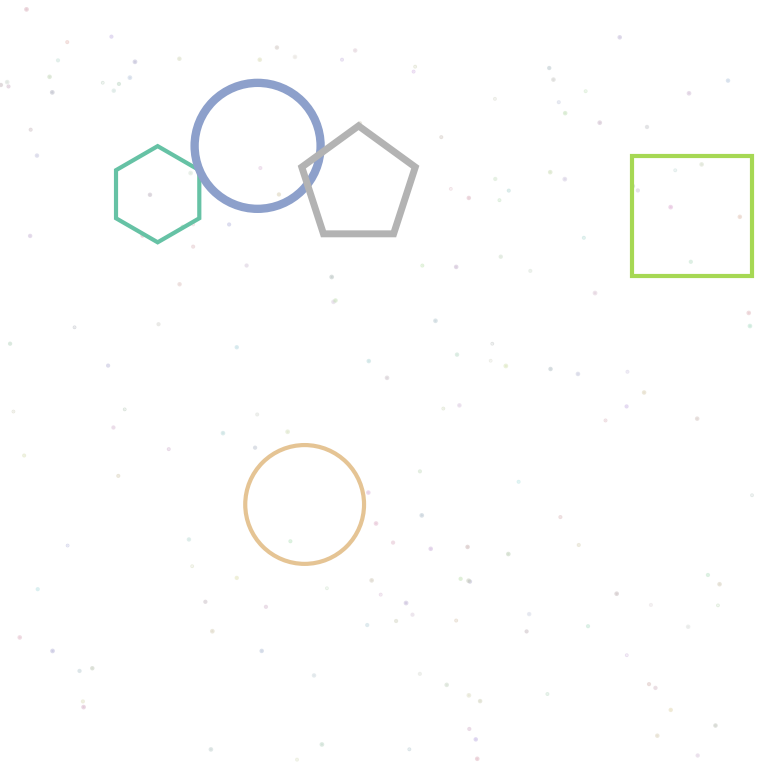[{"shape": "hexagon", "thickness": 1.5, "radius": 0.31, "center": [0.205, 0.748]}, {"shape": "circle", "thickness": 3, "radius": 0.41, "center": [0.335, 0.811]}, {"shape": "square", "thickness": 1.5, "radius": 0.39, "center": [0.898, 0.719]}, {"shape": "circle", "thickness": 1.5, "radius": 0.39, "center": [0.396, 0.345]}, {"shape": "pentagon", "thickness": 2.5, "radius": 0.39, "center": [0.466, 0.759]}]